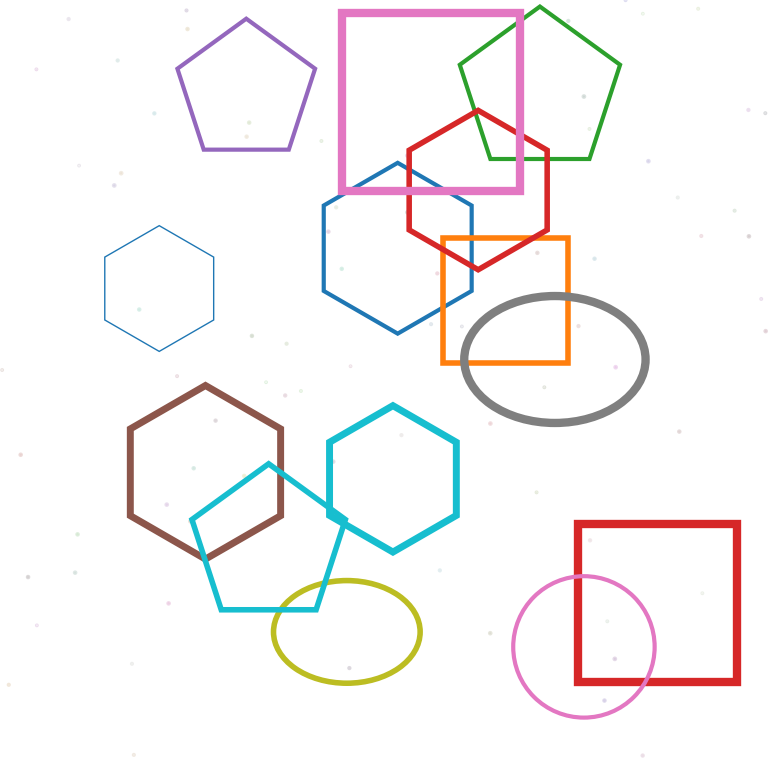[{"shape": "hexagon", "thickness": 1.5, "radius": 0.55, "center": [0.516, 0.678]}, {"shape": "hexagon", "thickness": 0.5, "radius": 0.41, "center": [0.207, 0.625]}, {"shape": "square", "thickness": 2, "radius": 0.4, "center": [0.657, 0.61]}, {"shape": "pentagon", "thickness": 1.5, "radius": 0.55, "center": [0.701, 0.882]}, {"shape": "hexagon", "thickness": 2, "radius": 0.52, "center": [0.621, 0.753]}, {"shape": "square", "thickness": 3, "radius": 0.51, "center": [0.854, 0.217]}, {"shape": "pentagon", "thickness": 1.5, "radius": 0.47, "center": [0.32, 0.882]}, {"shape": "hexagon", "thickness": 2.5, "radius": 0.56, "center": [0.267, 0.387]}, {"shape": "circle", "thickness": 1.5, "radius": 0.46, "center": [0.758, 0.16]}, {"shape": "square", "thickness": 3, "radius": 0.58, "center": [0.56, 0.868]}, {"shape": "oval", "thickness": 3, "radius": 0.59, "center": [0.721, 0.533]}, {"shape": "oval", "thickness": 2, "radius": 0.48, "center": [0.45, 0.179]}, {"shape": "hexagon", "thickness": 2.5, "radius": 0.48, "center": [0.51, 0.378]}, {"shape": "pentagon", "thickness": 2, "radius": 0.52, "center": [0.349, 0.293]}]